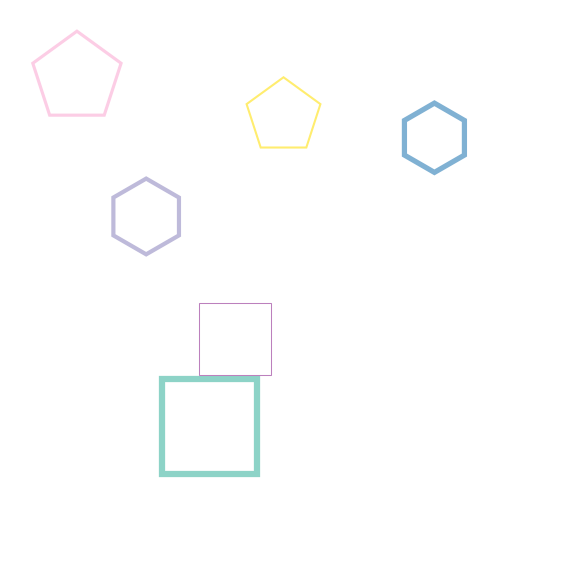[{"shape": "square", "thickness": 3, "radius": 0.41, "center": [0.363, 0.261]}, {"shape": "hexagon", "thickness": 2, "radius": 0.33, "center": [0.253, 0.624]}, {"shape": "hexagon", "thickness": 2.5, "radius": 0.3, "center": [0.752, 0.761]}, {"shape": "pentagon", "thickness": 1.5, "radius": 0.4, "center": [0.133, 0.865]}, {"shape": "square", "thickness": 0.5, "radius": 0.31, "center": [0.407, 0.412]}, {"shape": "pentagon", "thickness": 1, "radius": 0.34, "center": [0.491, 0.798]}]